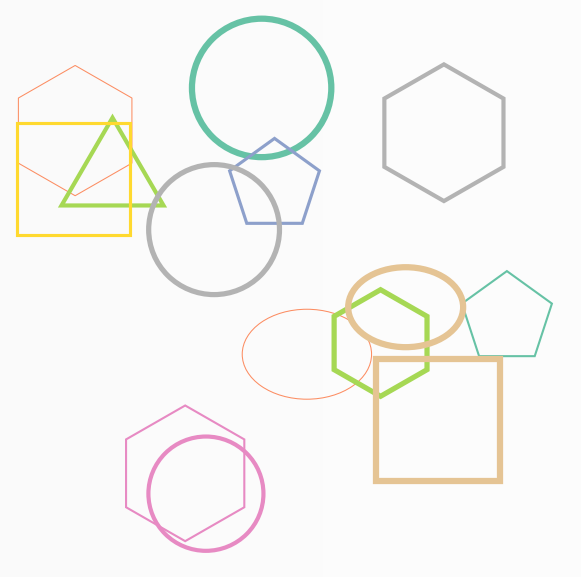[{"shape": "pentagon", "thickness": 1, "radius": 0.41, "center": [0.872, 0.448]}, {"shape": "circle", "thickness": 3, "radius": 0.6, "center": [0.45, 0.847]}, {"shape": "hexagon", "thickness": 0.5, "radius": 0.56, "center": [0.129, 0.773]}, {"shape": "oval", "thickness": 0.5, "radius": 0.56, "center": [0.528, 0.386]}, {"shape": "pentagon", "thickness": 1.5, "radius": 0.41, "center": [0.472, 0.678]}, {"shape": "circle", "thickness": 2, "radius": 0.49, "center": [0.354, 0.144]}, {"shape": "hexagon", "thickness": 1, "radius": 0.59, "center": [0.319, 0.18]}, {"shape": "hexagon", "thickness": 2.5, "radius": 0.46, "center": [0.655, 0.405]}, {"shape": "triangle", "thickness": 2, "radius": 0.51, "center": [0.194, 0.694]}, {"shape": "square", "thickness": 1.5, "radius": 0.48, "center": [0.126, 0.69]}, {"shape": "square", "thickness": 3, "radius": 0.53, "center": [0.753, 0.272]}, {"shape": "oval", "thickness": 3, "radius": 0.49, "center": [0.698, 0.467]}, {"shape": "hexagon", "thickness": 2, "radius": 0.59, "center": [0.764, 0.769]}, {"shape": "circle", "thickness": 2.5, "radius": 0.56, "center": [0.368, 0.602]}]